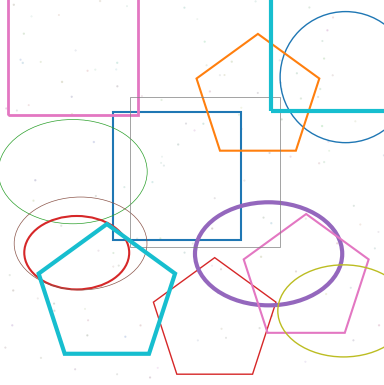[{"shape": "square", "thickness": 1.5, "radius": 0.83, "center": [0.46, 0.543]}, {"shape": "circle", "thickness": 1, "radius": 0.85, "center": [0.898, 0.8]}, {"shape": "pentagon", "thickness": 1.5, "radius": 0.84, "center": [0.67, 0.744]}, {"shape": "oval", "thickness": 0.5, "radius": 0.97, "center": [0.189, 0.554]}, {"shape": "pentagon", "thickness": 1, "radius": 0.84, "center": [0.558, 0.163]}, {"shape": "oval", "thickness": 1.5, "radius": 0.68, "center": [0.199, 0.344]}, {"shape": "oval", "thickness": 3, "radius": 0.96, "center": [0.698, 0.341]}, {"shape": "oval", "thickness": 0.5, "radius": 0.86, "center": [0.209, 0.368]}, {"shape": "pentagon", "thickness": 1.5, "radius": 0.85, "center": [0.795, 0.274]}, {"shape": "square", "thickness": 2, "radius": 0.85, "center": [0.189, 0.871]}, {"shape": "square", "thickness": 0.5, "radius": 0.97, "center": [0.532, 0.554]}, {"shape": "oval", "thickness": 1, "radius": 0.85, "center": [0.892, 0.192]}, {"shape": "pentagon", "thickness": 3, "radius": 0.93, "center": [0.278, 0.232]}, {"shape": "square", "thickness": 3, "radius": 0.77, "center": [0.859, 0.867]}]